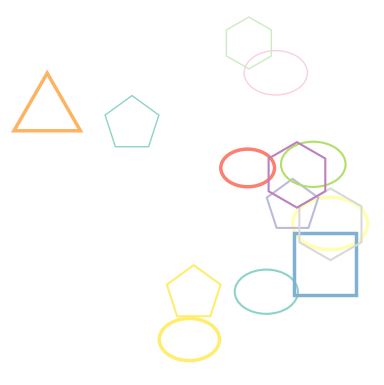[{"shape": "pentagon", "thickness": 1, "radius": 0.37, "center": [0.343, 0.678]}, {"shape": "oval", "thickness": 1.5, "radius": 0.41, "center": [0.692, 0.242]}, {"shape": "oval", "thickness": 2.5, "radius": 0.49, "center": [0.858, 0.42]}, {"shape": "pentagon", "thickness": 1.5, "radius": 0.35, "center": [0.76, 0.465]}, {"shape": "oval", "thickness": 2.5, "radius": 0.35, "center": [0.643, 0.564]}, {"shape": "square", "thickness": 2.5, "radius": 0.4, "center": [0.843, 0.314]}, {"shape": "triangle", "thickness": 2.5, "radius": 0.5, "center": [0.123, 0.71]}, {"shape": "oval", "thickness": 1.5, "radius": 0.42, "center": [0.814, 0.573]}, {"shape": "oval", "thickness": 1, "radius": 0.41, "center": [0.716, 0.811]}, {"shape": "hexagon", "thickness": 1.5, "radius": 0.47, "center": [0.858, 0.417]}, {"shape": "hexagon", "thickness": 1.5, "radius": 0.42, "center": [0.771, 0.546]}, {"shape": "hexagon", "thickness": 1, "radius": 0.34, "center": [0.646, 0.888]}, {"shape": "pentagon", "thickness": 1.5, "radius": 0.37, "center": [0.503, 0.238]}, {"shape": "oval", "thickness": 2.5, "radius": 0.39, "center": [0.492, 0.118]}]